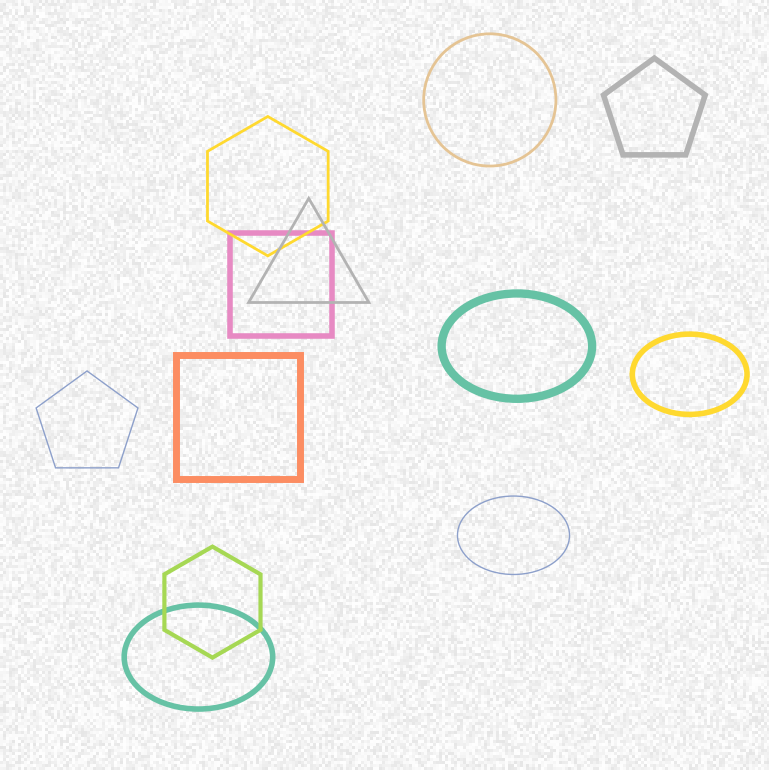[{"shape": "oval", "thickness": 2, "radius": 0.48, "center": [0.258, 0.147]}, {"shape": "oval", "thickness": 3, "radius": 0.49, "center": [0.671, 0.55]}, {"shape": "square", "thickness": 2.5, "radius": 0.4, "center": [0.309, 0.459]}, {"shape": "oval", "thickness": 0.5, "radius": 0.36, "center": [0.667, 0.305]}, {"shape": "pentagon", "thickness": 0.5, "radius": 0.35, "center": [0.113, 0.449]}, {"shape": "square", "thickness": 2, "radius": 0.33, "center": [0.365, 0.63]}, {"shape": "hexagon", "thickness": 1.5, "radius": 0.36, "center": [0.276, 0.218]}, {"shape": "hexagon", "thickness": 1, "radius": 0.45, "center": [0.348, 0.758]}, {"shape": "oval", "thickness": 2, "radius": 0.37, "center": [0.896, 0.514]}, {"shape": "circle", "thickness": 1, "radius": 0.43, "center": [0.636, 0.87]}, {"shape": "triangle", "thickness": 1, "radius": 0.45, "center": [0.401, 0.652]}, {"shape": "pentagon", "thickness": 2, "radius": 0.35, "center": [0.85, 0.855]}]